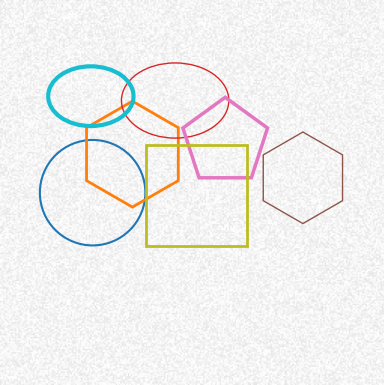[{"shape": "circle", "thickness": 1.5, "radius": 0.68, "center": [0.241, 0.5]}, {"shape": "hexagon", "thickness": 2, "radius": 0.69, "center": [0.344, 0.6]}, {"shape": "oval", "thickness": 1, "radius": 0.7, "center": [0.455, 0.739]}, {"shape": "hexagon", "thickness": 1, "radius": 0.59, "center": [0.787, 0.538]}, {"shape": "pentagon", "thickness": 2.5, "radius": 0.58, "center": [0.585, 0.632]}, {"shape": "square", "thickness": 2, "radius": 0.66, "center": [0.51, 0.493]}, {"shape": "oval", "thickness": 3, "radius": 0.55, "center": [0.236, 0.75]}]